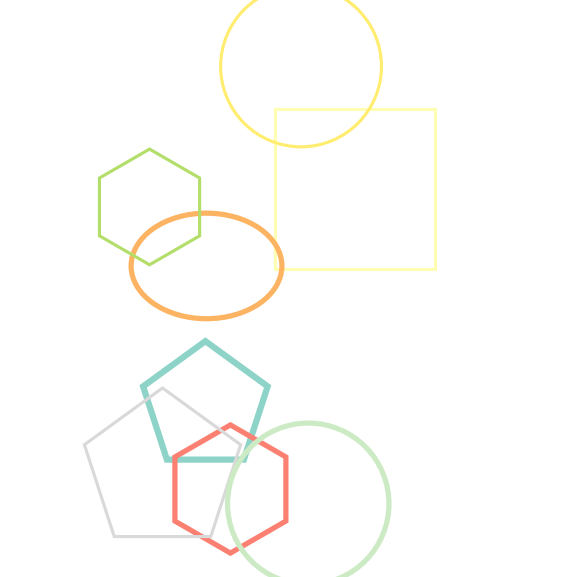[{"shape": "pentagon", "thickness": 3, "radius": 0.57, "center": [0.356, 0.295]}, {"shape": "square", "thickness": 1.5, "radius": 0.69, "center": [0.615, 0.672]}, {"shape": "hexagon", "thickness": 2.5, "radius": 0.55, "center": [0.399, 0.152]}, {"shape": "oval", "thickness": 2.5, "radius": 0.65, "center": [0.358, 0.539]}, {"shape": "hexagon", "thickness": 1.5, "radius": 0.5, "center": [0.259, 0.641]}, {"shape": "pentagon", "thickness": 1.5, "radius": 0.71, "center": [0.281, 0.185]}, {"shape": "circle", "thickness": 2.5, "radius": 0.7, "center": [0.534, 0.127]}, {"shape": "circle", "thickness": 1.5, "radius": 0.7, "center": [0.521, 0.884]}]